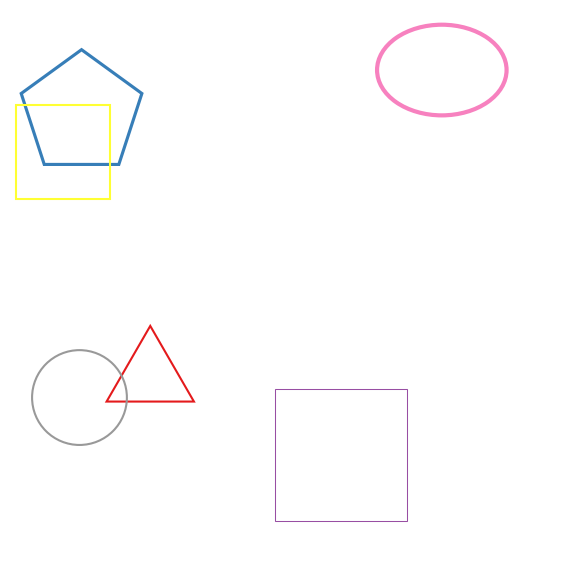[{"shape": "triangle", "thickness": 1, "radius": 0.44, "center": [0.26, 0.347]}, {"shape": "pentagon", "thickness": 1.5, "radius": 0.55, "center": [0.141, 0.803]}, {"shape": "square", "thickness": 0.5, "radius": 0.57, "center": [0.59, 0.211]}, {"shape": "square", "thickness": 1, "radius": 0.41, "center": [0.109, 0.736]}, {"shape": "oval", "thickness": 2, "radius": 0.56, "center": [0.765, 0.878]}, {"shape": "circle", "thickness": 1, "radius": 0.41, "center": [0.138, 0.311]}]